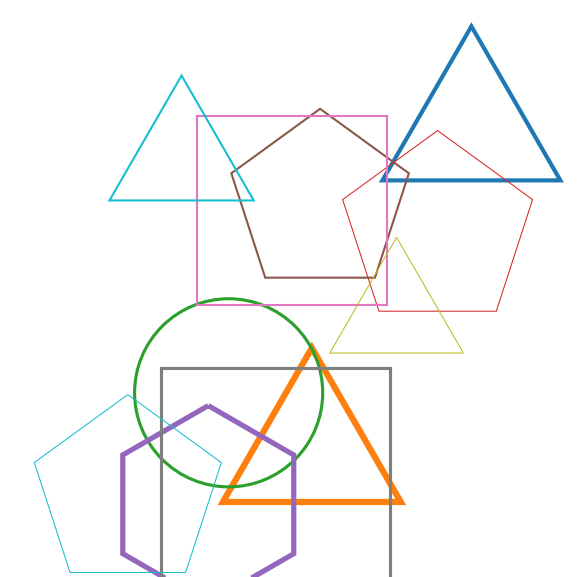[{"shape": "triangle", "thickness": 2, "radius": 0.89, "center": [0.816, 0.776]}, {"shape": "triangle", "thickness": 3, "radius": 0.89, "center": [0.54, 0.219]}, {"shape": "circle", "thickness": 1.5, "radius": 0.81, "center": [0.396, 0.319]}, {"shape": "pentagon", "thickness": 0.5, "radius": 0.86, "center": [0.758, 0.6]}, {"shape": "hexagon", "thickness": 2.5, "radius": 0.85, "center": [0.361, 0.126]}, {"shape": "pentagon", "thickness": 1, "radius": 0.81, "center": [0.554, 0.649]}, {"shape": "square", "thickness": 1, "radius": 0.82, "center": [0.506, 0.635]}, {"shape": "square", "thickness": 1.5, "radius": 0.99, "center": [0.478, 0.164]}, {"shape": "triangle", "thickness": 0.5, "radius": 0.67, "center": [0.687, 0.455]}, {"shape": "pentagon", "thickness": 0.5, "radius": 0.85, "center": [0.221, 0.146]}, {"shape": "triangle", "thickness": 1, "radius": 0.72, "center": [0.314, 0.724]}]